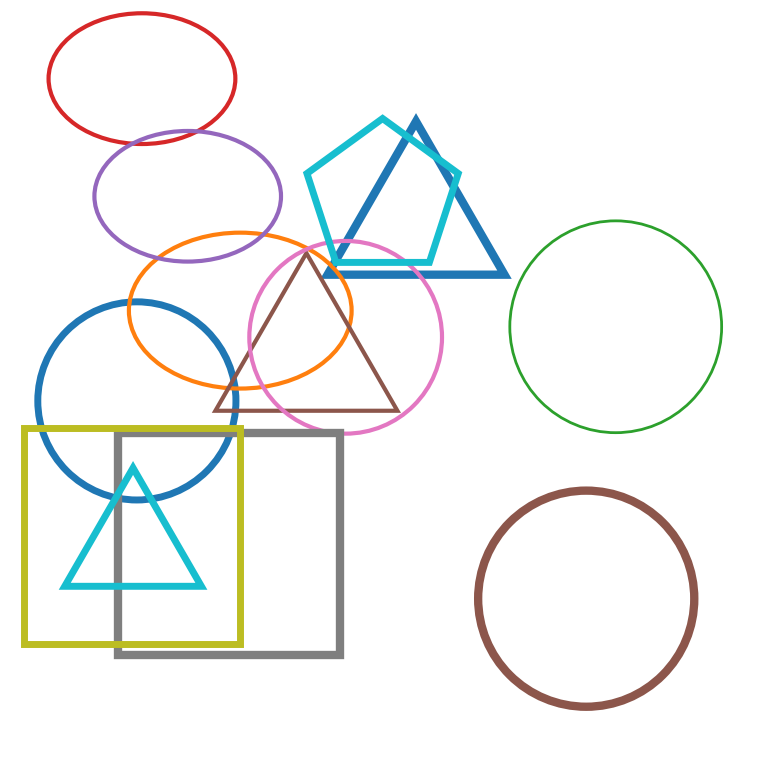[{"shape": "circle", "thickness": 2.5, "radius": 0.64, "center": [0.178, 0.479]}, {"shape": "triangle", "thickness": 3, "radius": 0.66, "center": [0.54, 0.71]}, {"shape": "oval", "thickness": 1.5, "radius": 0.72, "center": [0.312, 0.597]}, {"shape": "circle", "thickness": 1, "radius": 0.69, "center": [0.8, 0.576]}, {"shape": "oval", "thickness": 1.5, "radius": 0.61, "center": [0.184, 0.898]}, {"shape": "oval", "thickness": 1.5, "radius": 0.61, "center": [0.244, 0.745]}, {"shape": "circle", "thickness": 3, "radius": 0.7, "center": [0.761, 0.222]}, {"shape": "triangle", "thickness": 1.5, "radius": 0.68, "center": [0.398, 0.535]}, {"shape": "circle", "thickness": 1.5, "radius": 0.63, "center": [0.449, 0.562]}, {"shape": "square", "thickness": 3, "radius": 0.72, "center": [0.298, 0.293]}, {"shape": "square", "thickness": 2.5, "radius": 0.7, "center": [0.172, 0.304]}, {"shape": "pentagon", "thickness": 2.5, "radius": 0.52, "center": [0.497, 0.743]}, {"shape": "triangle", "thickness": 2.5, "radius": 0.51, "center": [0.173, 0.29]}]